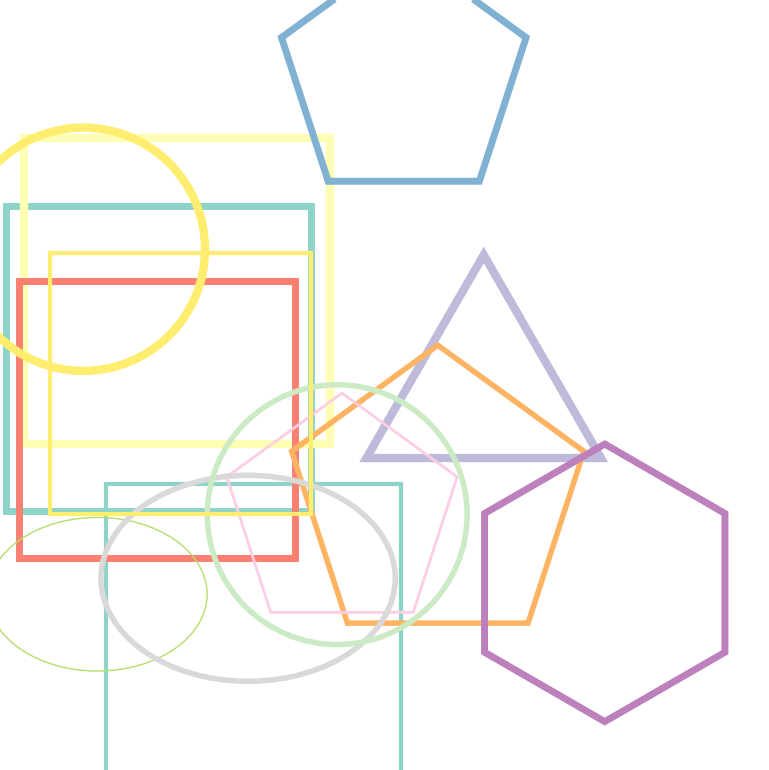[{"shape": "square", "thickness": 2.5, "radius": 0.99, "center": [0.205, 0.534]}, {"shape": "square", "thickness": 1.5, "radius": 0.96, "center": [0.329, 0.179]}, {"shape": "square", "thickness": 3, "radius": 0.99, "center": [0.23, 0.622]}, {"shape": "triangle", "thickness": 3, "radius": 0.88, "center": [0.628, 0.493]}, {"shape": "square", "thickness": 2.5, "radius": 0.9, "center": [0.204, 0.455]}, {"shape": "pentagon", "thickness": 2.5, "radius": 0.83, "center": [0.524, 0.9]}, {"shape": "pentagon", "thickness": 2, "radius": 1.0, "center": [0.569, 0.352]}, {"shape": "oval", "thickness": 0.5, "radius": 0.71, "center": [0.126, 0.228]}, {"shape": "pentagon", "thickness": 1, "radius": 0.79, "center": [0.444, 0.332]}, {"shape": "oval", "thickness": 2, "radius": 0.96, "center": [0.322, 0.249]}, {"shape": "hexagon", "thickness": 2.5, "radius": 0.9, "center": [0.785, 0.243]}, {"shape": "circle", "thickness": 2, "radius": 0.84, "center": [0.438, 0.332]}, {"shape": "square", "thickness": 1.5, "radius": 0.85, "center": [0.234, 0.502]}, {"shape": "circle", "thickness": 3, "radius": 0.79, "center": [0.108, 0.676]}]